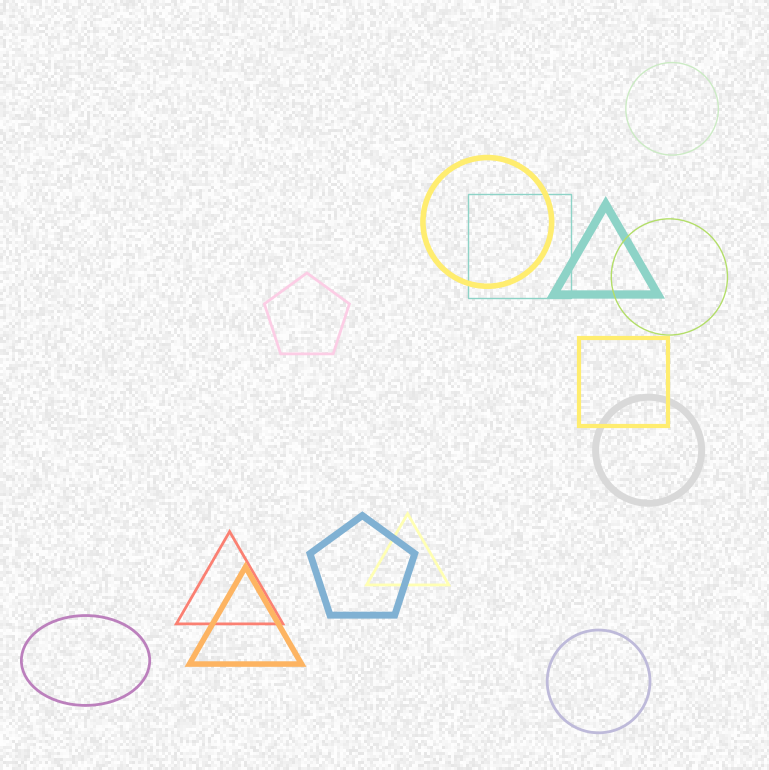[{"shape": "square", "thickness": 0.5, "radius": 0.34, "center": [0.675, 0.681]}, {"shape": "triangle", "thickness": 3, "radius": 0.39, "center": [0.787, 0.657]}, {"shape": "triangle", "thickness": 1, "radius": 0.31, "center": [0.529, 0.271]}, {"shape": "circle", "thickness": 1, "radius": 0.33, "center": [0.777, 0.115]}, {"shape": "triangle", "thickness": 1, "radius": 0.4, "center": [0.298, 0.23]}, {"shape": "pentagon", "thickness": 2.5, "radius": 0.36, "center": [0.471, 0.259]}, {"shape": "triangle", "thickness": 2, "radius": 0.42, "center": [0.319, 0.18]}, {"shape": "circle", "thickness": 0.5, "radius": 0.38, "center": [0.869, 0.64]}, {"shape": "pentagon", "thickness": 1, "radius": 0.29, "center": [0.399, 0.587]}, {"shape": "circle", "thickness": 2.5, "radius": 0.34, "center": [0.842, 0.415]}, {"shape": "oval", "thickness": 1, "radius": 0.42, "center": [0.111, 0.142]}, {"shape": "circle", "thickness": 0.5, "radius": 0.3, "center": [0.873, 0.859]}, {"shape": "circle", "thickness": 2, "radius": 0.42, "center": [0.633, 0.712]}, {"shape": "square", "thickness": 1.5, "radius": 0.29, "center": [0.81, 0.504]}]